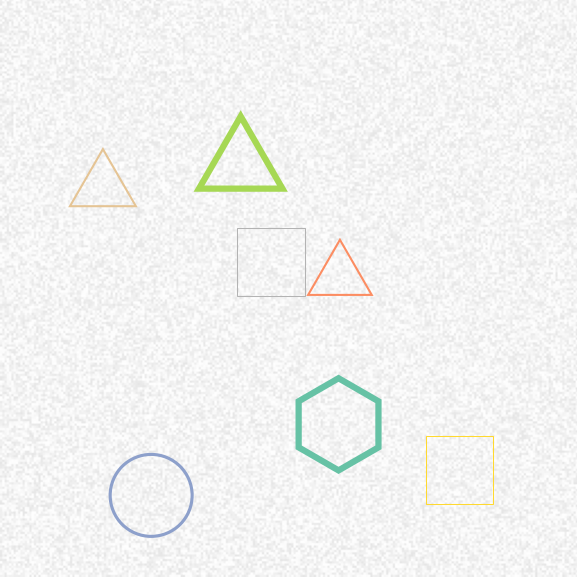[{"shape": "hexagon", "thickness": 3, "radius": 0.4, "center": [0.586, 0.264]}, {"shape": "triangle", "thickness": 1, "radius": 0.32, "center": [0.589, 0.52]}, {"shape": "circle", "thickness": 1.5, "radius": 0.35, "center": [0.262, 0.141]}, {"shape": "triangle", "thickness": 3, "radius": 0.42, "center": [0.417, 0.714]}, {"shape": "square", "thickness": 0.5, "radius": 0.29, "center": [0.795, 0.186]}, {"shape": "triangle", "thickness": 1, "radius": 0.33, "center": [0.178, 0.675]}, {"shape": "square", "thickness": 0.5, "radius": 0.29, "center": [0.47, 0.545]}]